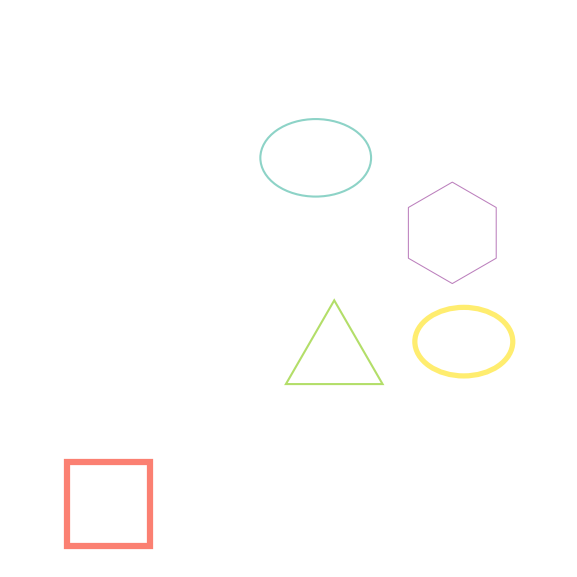[{"shape": "oval", "thickness": 1, "radius": 0.48, "center": [0.547, 0.726]}, {"shape": "square", "thickness": 3, "radius": 0.36, "center": [0.188, 0.126]}, {"shape": "triangle", "thickness": 1, "radius": 0.48, "center": [0.579, 0.382]}, {"shape": "hexagon", "thickness": 0.5, "radius": 0.44, "center": [0.783, 0.596]}, {"shape": "oval", "thickness": 2.5, "radius": 0.42, "center": [0.803, 0.408]}]